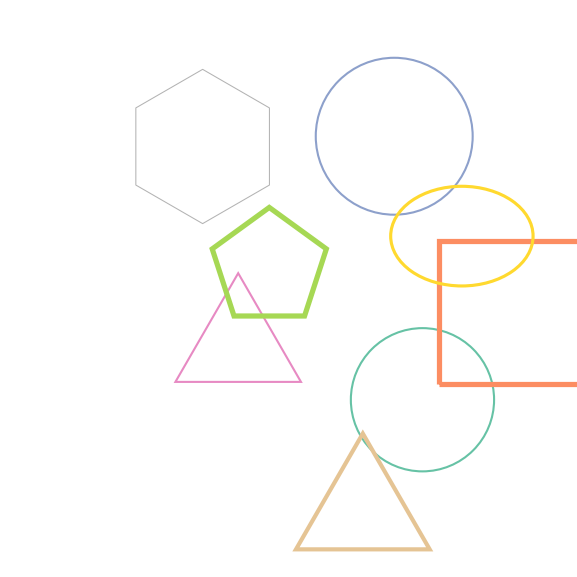[{"shape": "circle", "thickness": 1, "radius": 0.62, "center": [0.732, 0.307]}, {"shape": "square", "thickness": 2.5, "radius": 0.62, "center": [0.884, 0.458]}, {"shape": "circle", "thickness": 1, "radius": 0.68, "center": [0.683, 0.763]}, {"shape": "triangle", "thickness": 1, "radius": 0.63, "center": [0.412, 0.401]}, {"shape": "pentagon", "thickness": 2.5, "radius": 0.52, "center": [0.466, 0.536]}, {"shape": "oval", "thickness": 1.5, "radius": 0.62, "center": [0.8, 0.59]}, {"shape": "triangle", "thickness": 2, "radius": 0.67, "center": [0.628, 0.115]}, {"shape": "hexagon", "thickness": 0.5, "radius": 0.67, "center": [0.351, 0.745]}]